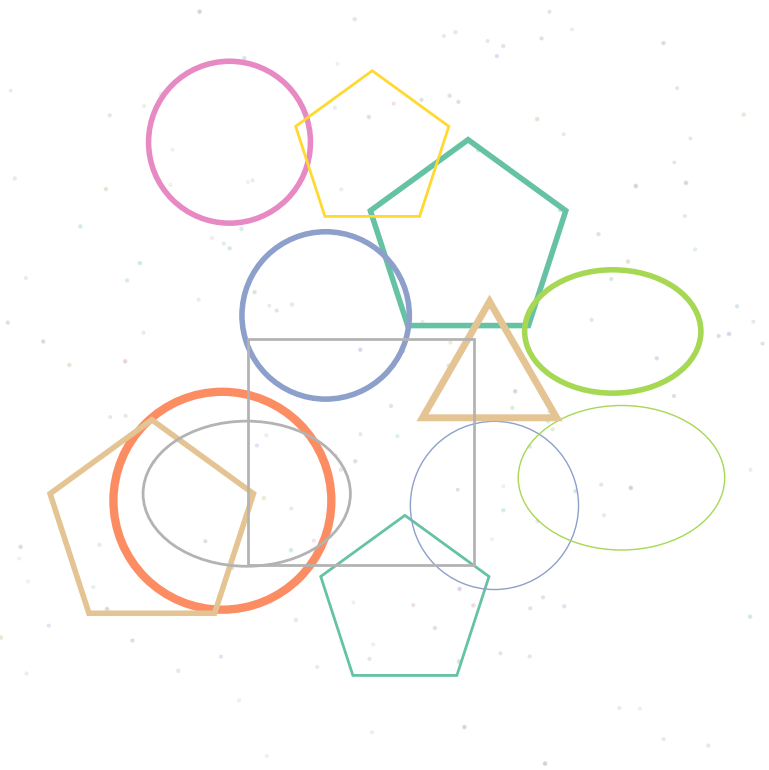[{"shape": "pentagon", "thickness": 2, "radius": 0.67, "center": [0.608, 0.685]}, {"shape": "pentagon", "thickness": 1, "radius": 0.57, "center": [0.526, 0.216]}, {"shape": "circle", "thickness": 3, "radius": 0.71, "center": [0.289, 0.35]}, {"shape": "circle", "thickness": 2, "radius": 0.54, "center": [0.423, 0.59]}, {"shape": "circle", "thickness": 0.5, "radius": 0.55, "center": [0.642, 0.344]}, {"shape": "circle", "thickness": 2, "radius": 0.53, "center": [0.298, 0.815]}, {"shape": "oval", "thickness": 0.5, "radius": 0.67, "center": [0.807, 0.38]}, {"shape": "oval", "thickness": 2, "radius": 0.57, "center": [0.796, 0.57]}, {"shape": "pentagon", "thickness": 1, "radius": 0.52, "center": [0.483, 0.804]}, {"shape": "triangle", "thickness": 2.5, "radius": 0.5, "center": [0.636, 0.508]}, {"shape": "pentagon", "thickness": 2, "radius": 0.69, "center": [0.197, 0.316]}, {"shape": "oval", "thickness": 1, "radius": 0.67, "center": [0.32, 0.359]}, {"shape": "square", "thickness": 1, "radius": 0.73, "center": [0.468, 0.413]}]